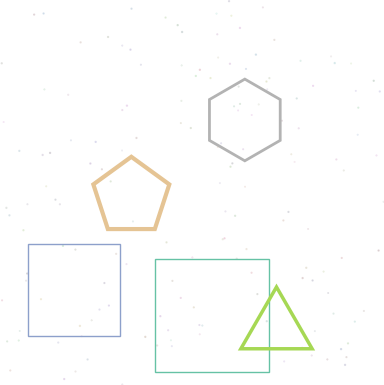[{"shape": "square", "thickness": 1, "radius": 0.73, "center": [0.55, 0.181]}, {"shape": "square", "thickness": 1, "radius": 0.6, "center": [0.193, 0.246]}, {"shape": "triangle", "thickness": 2.5, "radius": 0.53, "center": [0.718, 0.148]}, {"shape": "pentagon", "thickness": 3, "radius": 0.52, "center": [0.341, 0.489]}, {"shape": "hexagon", "thickness": 2, "radius": 0.53, "center": [0.636, 0.688]}]